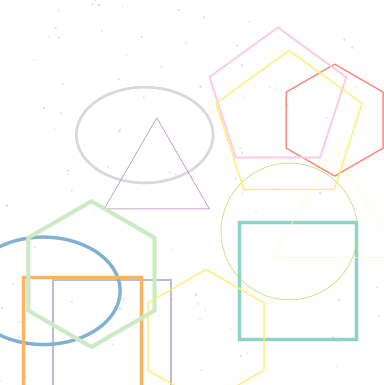[{"shape": "square", "thickness": 2.5, "radius": 0.76, "center": [0.773, 0.272]}, {"shape": "triangle", "thickness": 0.5, "radius": 0.95, "center": [0.87, 0.426]}, {"shape": "square", "thickness": 1.5, "radius": 0.76, "center": [0.29, 0.12]}, {"shape": "hexagon", "thickness": 1, "radius": 0.73, "center": [0.869, 0.688]}, {"shape": "oval", "thickness": 2.5, "radius": 1.0, "center": [0.113, 0.245]}, {"shape": "square", "thickness": 2.5, "radius": 0.77, "center": [0.213, 0.127]}, {"shape": "circle", "thickness": 0.5, "radius": 0.89, "center": [0.752, 0.399]}, {"shape": "pentagon", "thickness": 1.5, "radius": 0.93, "center": [0.722, 0.742]}, {"shape": "oval", "thickness": 2, "radius": 0.89, "center": [0.376, 0.649]}, {"shape": "triangle", "thickness": 0.5, "radius": 0.79, "center": [0.407, 0.536]}, {"shape": "hexagon", "thickness": 3, "radius": 0.95, "center": [0.237, 0.288]}, {"shape": "hexagon", "thickness": 1, "radius": 0.87, "center": [0.535, 0.126]}, {"shape": "pentagon", "thickness": 1, "radius": 1.0, "center": [0.751, 0.669]}]